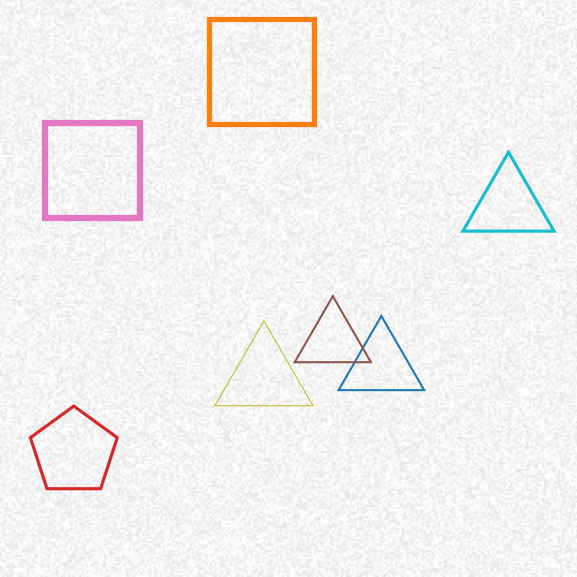[{"shape": "triangle", "thickness": 1, "radius": 0.43, "center": [0.66, 0.366]}, {"shape": "square", "thickness": 2.5, "radius": 0.45, "center": [0.452, 0.874]}, {"shape": "pentagon", "thickness": 1.5, "radius": 0.4, "center": [0.128, 0.217]}, {"shape": "triangle", "thickness": 1, "radius": 0.38, "center": [0.576, 0.41]}, {"shape": "square", "thickness": 3, "radius": 0.41, "center": [0.161, 0.704]}, {"shape": "triangle", "thickness": 0.5, "radius": 0.49, "center": [0.457, 0.346]}, {"shape": "triangle", "thickness": 1.5, "radius": 0.46, "center": [0.88, 0.644]}]